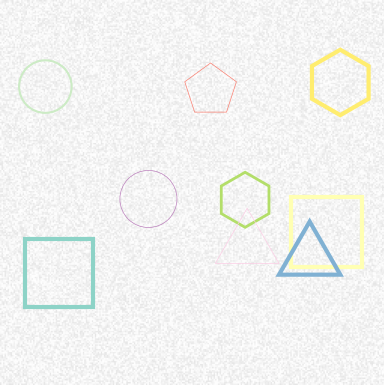[{"shape": "square", "thickness": 3, "radius": 0.44, "center": [0.153, 0.291]}, {"shape": "square", "thickness": 3, "radius": 0.46, "center": [0.848, 0.398]}, {"shape": "pentagon", "thickness": 0.5, "radius": 0.35, "center": [0.547, 0.766]}, {"shape": "triangle", "thickness": 3, "radius": 0.46, "center": [0.804, 0.333]}, {"shape": "hexagon", "thickness": 2, "radius": 0.36, "center": [0.637, 0.481]}, {"shape": "triangle", "thickness": 0.5, "radius": 0.48, "center": [0.642, 0.364]}, {"shape": "circle", "thickness": 0.5, "radius": 0.37, "center": [0.386, 0.483]}, {"shape": "circle", "thickness": 1.5, "radius": 0.34, "center": [0.118, 0.775]}, {"shape": "hexagon", "thickness": 3, "radius": 0.42, "center": [0.884, 0.786]}]